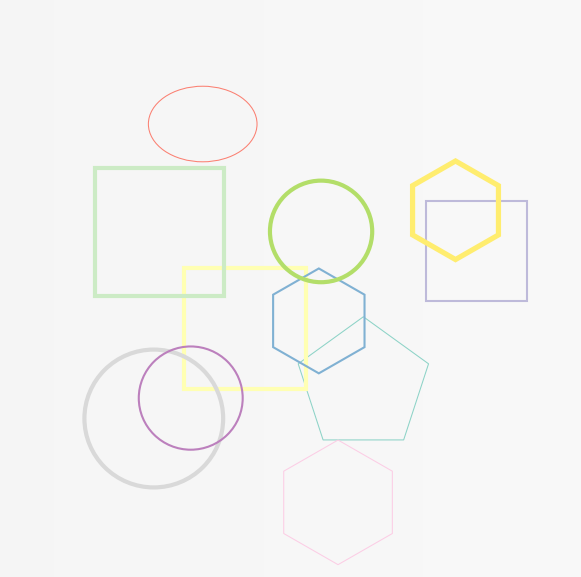[{"shape": "pentagon", "thickness": 0.5, "radius": 0.59, "center": [0.625, 0.333]}, {"shape": "square", "thickness": 2, "radius": 0.52, "center": [0.421, 0.431]}, {"shape": "square", "thickness": 1, "radius": 0.44, "center": [0.82, 0.565]}, {"shape": "oval", "thickness": 0.5, "radius": 0.47, "center": [0.349, 0.784]}, {"shape": "hexagon", "thickness": 1, "radius": 0.45, "center": [0.549, 0.443]}, {"shape": "circle", "thickness": 2, "radius": 0.44, "center": [0.552, 0.598]}, {"shape": "hexagon", "thickness": 0.5, "radius": 0.54, "center": [0.582, 0.129]}, {"shape": "circle", "thickness": 2, "radius": 0.6, "center": [0.265, 0.274]}, {"shape": "circle", "thickness": 1, "radius": 0.45, "center": [0.328, 0.31]}, {"shape": "square", "thickness": 2, "radius": 0.55, "center": [0.275, 0.597]}, {"shape": "hexagon", "thickness": 2.5, "radius": 0.43, "center": [0.784, 0.635]}]